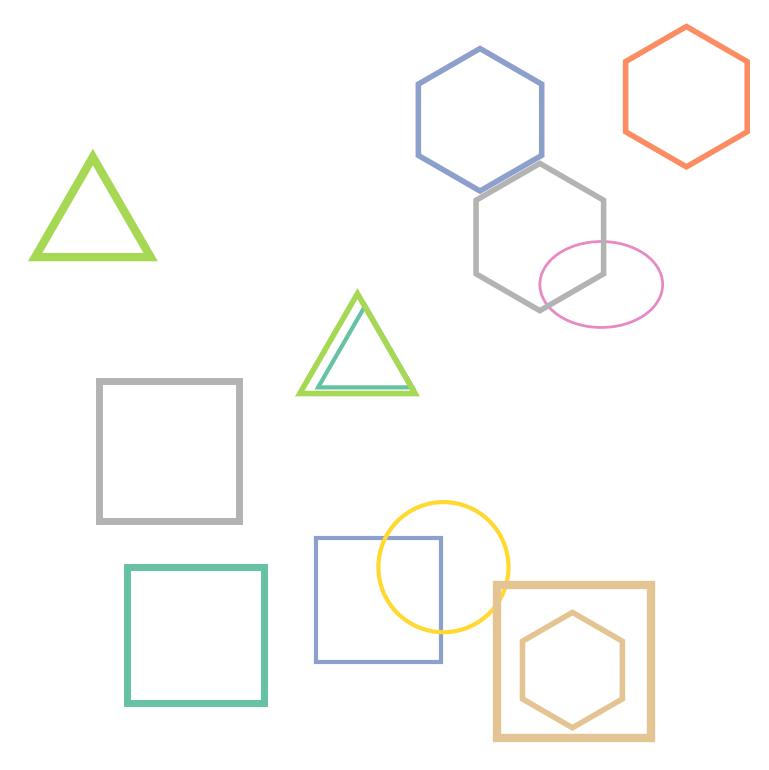[{"shape": "square", "thickness": 2.5, "radius": 0.44, "center": [0.254, 0.175]}, {"shape": "triangle", "thickness": 1.5, "radius": 0.35, "center": [0.474, 0.532]}, {"shape": "hexagon", "thickness": 2, "radius": 0.46, "center": [0.891, 0.874]}, {"shape": "hexagon", "thickness": 2, "radius": 0.46, "center": [0.623, 0.844]}, {"shape": "square", "thickness": 1.5, "radius": 0.41, "center": [0.491, 0.221]}, {"shape": "oval", "thickness": 1, "radius": 0.4, "center": [0.781, 0.631]}, {"shape": "triangle", "thickness": 3, "radius": 0.43, "center": [0.121, 0.709]}, {"shape": "triangle", "thickness": 2, "radius": 0.43, "center": [0.464, 0.532]}, {"shape": "circle", "thickness": 1.5, "radius": 0.42, "center": [0.576, 0.263]}, {"shape": "hexagon", "thickness": 2, "radius": 0.37, "center": [0.743, 0.13]}, {"shape": "square", "thickness": 3, "radius": 0.5, "center": [0.745, 0.141]}, {"shape": "hexagon", "thickness": 2, "radius": 0.48, "center": [0.701, 0.692]}, {"shape": "square", "thickness": 2.5, "radius": 0.45, "center": [0.219, 0.414]}]